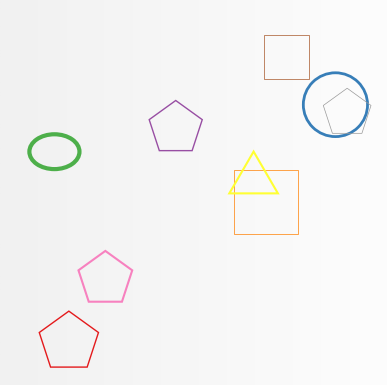[{"shape": "pentagon", "thickness": 1, "radius": 0.4, "center": [0.178, 0.112]}, {"shape": "circle", "thickness": 2, "radius": 0.41, "center": [0.866, 0.728]}, {"shape": "oval", "thickness": 3, "radius": 0.32, "center": [0.14, 0.606]}, {"shape": "pentagon", "thickness": 1, "radius": 0.36, "center": [0.453, 0.667]}, {"shape": "square", "thickness": 0.5, "radius": 0.41, "center": [0.686, 0.475]}, {"shape": "triangle", "thickness": 1.5, "radius": 0.36, "center": [0.654, 0.534]}, {"shape": "square", "thickness": 0.5, "radius": 0.29, "center": [0.739, 0.852]}, {"shape": "pentagon", "thickness": 1.5, "radius": 0.36, "center": [0.272, 0.275]}, {"shape": "pentagon", "thickness": 0.5, "radius": 0.32, "center": [0.896, 0.706]}]